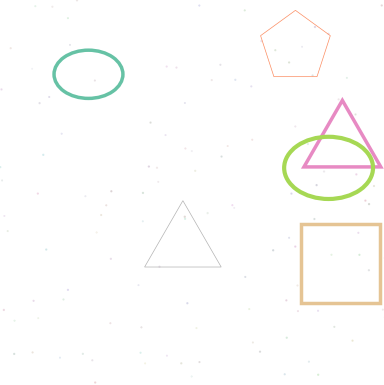[{"shape": "oval", "thickness": 2.5, "radius": 0.45, "center": [0.23, 0.807]}, {"shape": "pentagon", "thickness": 0.5, "radius": 0.48, "center": [0.767, 0.878]}, {"shape": "triangle", "thickness": 2.5, "radius": 0.58, "center": [0.889, 0.624]}, {"shape": "oval", "thickness": 3, "radius": 0.58, "center": [0.853, 0.564]}, {"shape": "square", "thickness": 2.5, "radius": 0.51, "center": [0.884, 0.315]}, {"shape": "triangle", "thickness": 0.5, "radius": 0.57, "center": [0.475, 0.364]}]